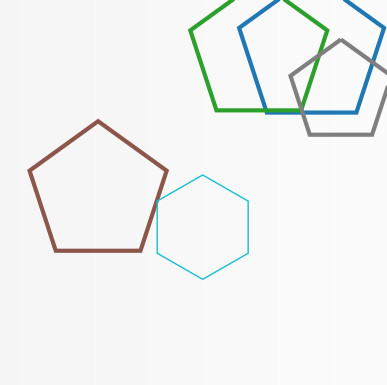[{"shape": "pentagon", "thickness": 3, "radius": 0.98, "center": [0.804, 0.867]}, {"shape": "pentagon", "thickness": 3, "radius": 0.93, "center": [0.668, 0.864]}, {"shape": "pentagon", "thickness": 3, "radius": 0.93, "center": [0.253, 0.499]}, {"shape": "pentagon", "thickness": 3, "radius": 0.68, "center": [0.88, 0.761]}, {"shape": "hexagon", "thickness": 1, "radius": 0.68, "center": [0.523, 0.41]}]